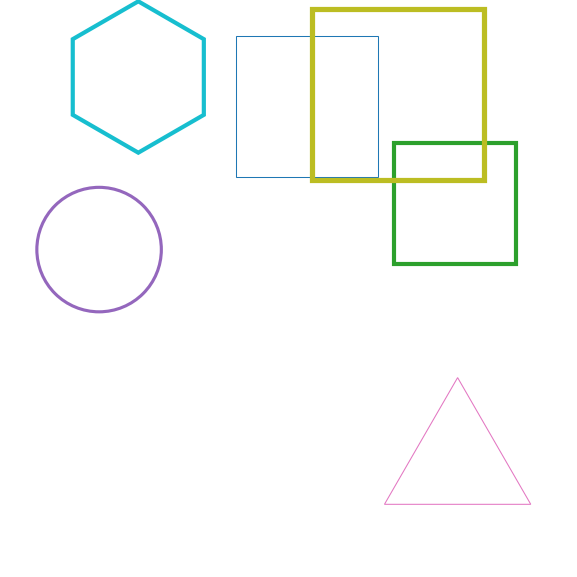[{"shape": "square", "thickness": 0.5, "radius": 0.61, "center": [0.531, 0.814]}, {"shape": "square", "thickness": 2, "radius": 0.53, "center": [0.788, 0.646]}, {"shape": "circle", "thickness": 1.5, "radius": 0.54, "center": [0.172, 0.567]}, {"shape": "triangle", "thickness": 0.5, "radius": 0.73, "center": [0.792, 0.199]}, {"shape": "square", "thickness": 2.5, "radius": 0.74, "center": [0.689, 0.836]}, {"shape": "hexagon", "thickness": 2, "radius": 0.66, "center": [0.239, 0.866]}]